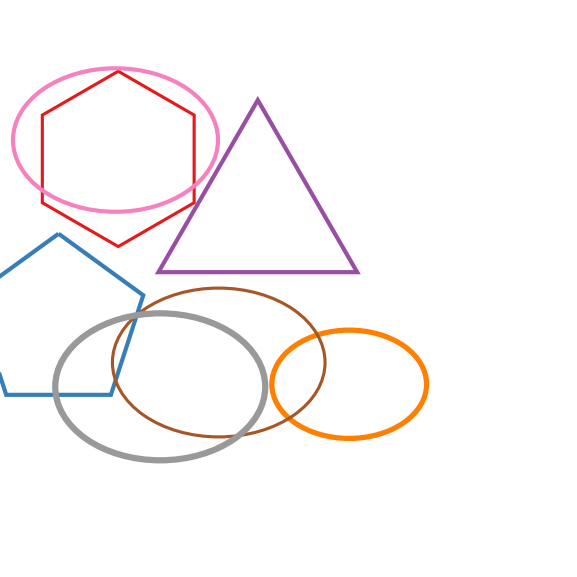[{"shape": "hexagon", "thickness": 1.5, "radius": 0.76, "center": [0.205, 0.724]}, {"shape": "pentagon", "thickness": 2, "radius": 0.77, "center": [0.101, 0.44]}, {"shape": "triangle", "thickness": 2, "radius": 0.99, "center": [0.446, 0.627]}, {"shape": "oval", "thickness": 2.5, "radius": 0.67, "center": [0.605, 0.334]}, {"shape": "oval", "thickness": 1.5, "radius": 0.92, "center": [0.379, 0.371]}, {"shape": "oval", "thickness": 2, "radius": 0.89, "center": [0.2, 0.757]}, {"shape": "oval", "thickness": 3, "radius": 0.91, "center": [0.277, 0.329]}]